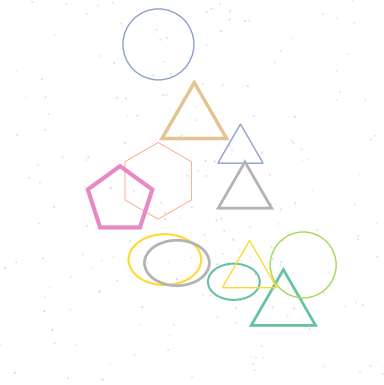[{"shape": "triangle", "thickness": 2, "radius": 0.48, "center": [0.736, 0.203]}, {"shape": "oval", "thickness": 1.5, "radius": 0.34, "center": [0.607, 0.268]}, {"shape": "hexagon", "thickness": 0.5, "radius": 0.5, "center": [0.411, 0.53]}, {"shape": "triangle", "thickness": 1, "radius": 0.34, "center": [0.625, 0.61]}, {"shape": "circle", "thickness": 1, "radius": 0.46, "center": [0.412, 0.885]}, {"shape": "pentagon", "thickness": 3, "radius": 0.44, "center": [0.312, 0.48]}, {"shape": "circle", "thickness": 1, "radius": 0.43, "center": [0.788, 0.312]}, {"shape": "triangle", "thickness": 1, "radius": 0.41, "center": [0.648, 0.294]}, {"shape": "oval", "thickness": 1.5, "radius": 0.47, "center": [0.428, 0.326]}, {"shape": "triangle", "thickness": 2.5, "radius": 0.48, "center": [0.505, 0.689]}, {"shape": "oval", "thickness": 2, "radius": 0.42, "center": [0.46, 0.317]}, {"shape": "triangle", "thickness": 2, "radius": 0.4, "center": [0.636, 0.499]}]